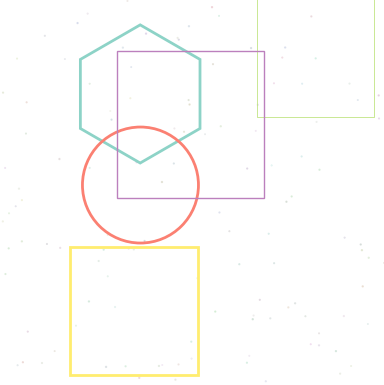[{"shape": "hexagon", "thickness": 2, "radius": 0.9, "center": [0.364, 0.756]}, {"shape": "circle", "thickness": 2, "radius": 0.75, "center": [0.365, 0.519]}, {"shape": "square", "thickness": 0.5, "radius": 0.76, "center": [0.82, 0.849]}, {"shape": "square", "thickness": 1, "radius": 0.95, "center": [0.495, 0.678]}, {"shape": "square", "thickness": 2, "radius": 0.83, "center": [0.349, 0.193]}]